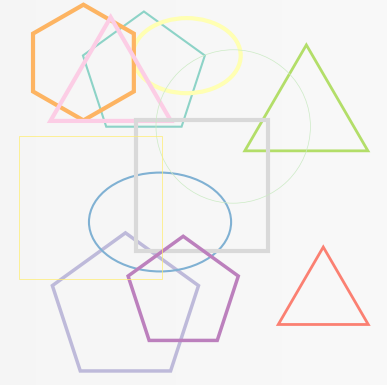[{"shape": "pentagon", "thickness": 1.5, "radius": 0.83, "center": [0.371, 0.805]}, {"shape": "oval", "thickness": 3, "radius": 0.7, "center": [0.482, 0.855]}, {"shape": "pentagon", "thickness": 2.5, "radius": 0.99, "center": [0.324, 0.197]}, {"shape": "triangle", "thickness": 2, "radius": 0.67, "center": [0.834, 0.224]}, {"shape": "oval", "thickness": 1.5, "radius": 0.92, "center": [0.413, 0.423]}, {"shape": "hexagon", "thickness": 3, "radius": 0.75, "center": [0.215, 0.838]}, {"shape": "triangle", "thickness": 2, "radius": 0.92, "center": [0.791, 0.7]}, {"shape": "triangle", "thickness": 3, "radius": 0.9, "center": [0.286, 0.776]}, {"shape": "square", "thickness": 3, "radius": 0.85, "center": [0.521, 0.518]}, {"shape": "pentagon", "thickness": 2.5, "radius": 0.75, "center": [0.473, 0.237]}, {"shape": "circle", "thickness": 0.5, "radius": 1.0, "center": [0.602, 0.671]}, {"shape": "square", "thickness": 0.5, "radius": 0.92, "center": [0.233, 0.461]}]